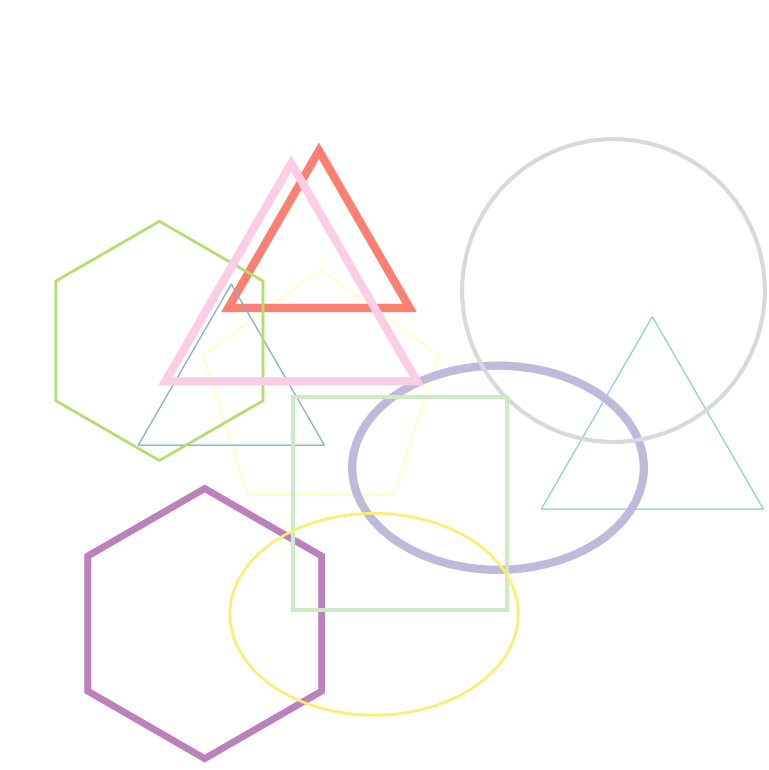[{"shape": "triangle", "thickness": 0.5, "radius": 0.83, "center": [0.847, 0.422]}, {"shape": "pentagon", "thickness": 0.5, "radius": 0.81, "center": [0.417, 0.489]}, {"shape": "oval", "thickness": 3, "radius": 0.95, "center": [0.647, 0.393]}, {"shape": "triangle", "thickness": 3, "radius": 0.68, "center": [0.414, 0.668]}, {"shape": "triangle", "thickness": 0.5, "radius": 0.7, "center": [0.3, 0.492]}, {"shape": "hexagon", "thickness": 1, "radius": 0.78, "center": [0.207, 0.557]}, {"shape": "triangle", "thickness": 3, "radius": 0.94, "center": [0.378, 0.599]}, {"shape": "circle", "thickness": 1.5, "radius": 0.98, "center": [0.797, 0.623]}, {"shape": "hexagon", "thickness": 2.5, "radius": 0.88, "center": [0.266, 0.19]}, {"shape": "square", "thickness": 1.5, "radius": 0.69, "center": [0.519, 0.346]}, {"shape": "oval", "thickness": 1, "radius": 0.94, "center": [0.486, 0.202]}]